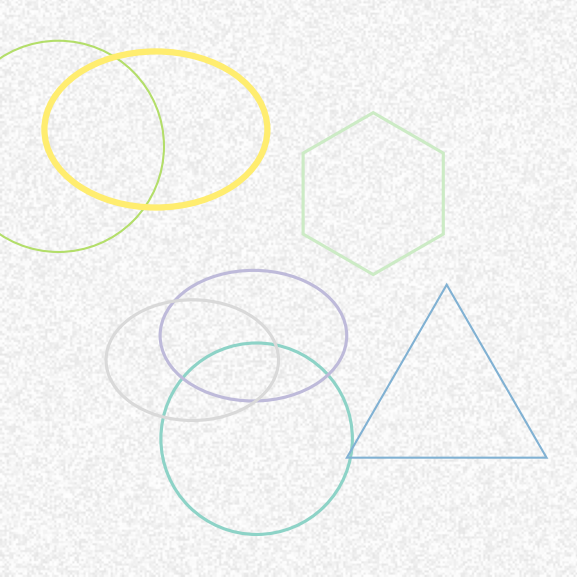[{"shape": "circle", "thickness": 1.5, "radius": 0.83, "center": [0.444, 0.239]}, {"shape": "oval", "thickness": 1.5, "radius": 0.81, "center": [0.439, 0.418]}, {"shape": "triangle", "thickness": 1, "radius": 1.0, "center": [0.774, 0.306]}, {"shape": "circle", "thickness": 1, "radius": 0.91, "center": [0.101, 0.746]}, {"shape": "oval", "thickness": 1.5, "radius": 0.75, "center": [0.333, 0.376]}, {"shape": "hexagon", "thickness": 1.5, "radius": 0.7, "center": [0.646, 0.664]}, {"shape": "oval", "thickness": 3, "radius": 0.97, "center": [0.27, 0.775]}]